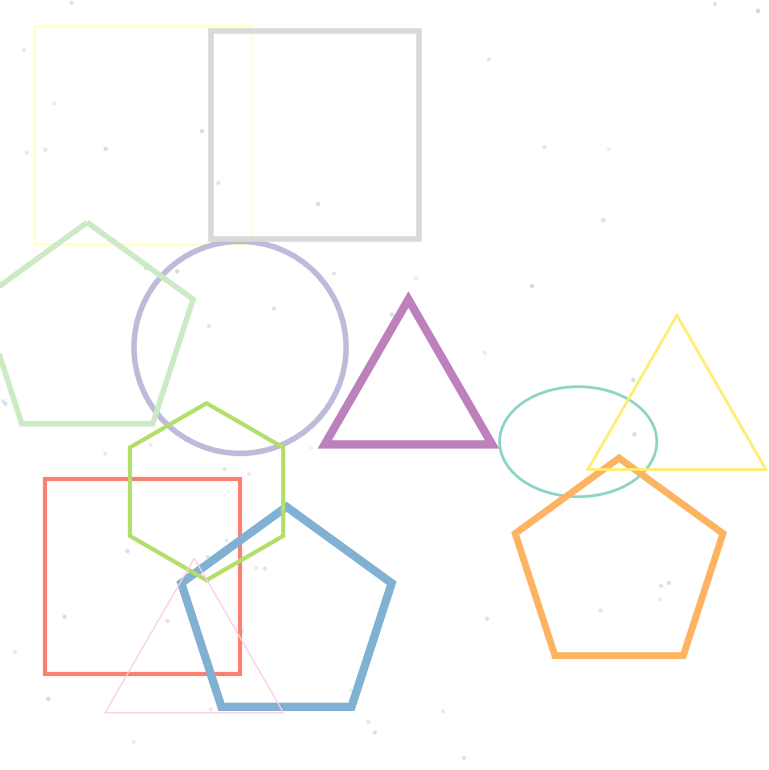[{"shape": "oval", "thickness": 1, "radius": 0.51, "center": [0.751, 0.426]}, {"shape": "square", "thickness": 0.5, "radius": 0.71, "center": [0.185, 0.824]}, {"shape": "circle", "thickness": 2, "radius": 0.69, "center": [0.312, 0.549]}, {"shape": "square", "thickness": 1.5, "radius": 0.63, "center": [0.186, 0.252]}, {"shape": "pentagon", "thickness": 3, "radius": 0.72, "center": [0.372, 0.198]}, {"shape": "pentagon", "thickness": 2.5, "radius": 0.71, "center": [0.804, 0.263]}, {"shape": "hexagon", "thickness": 1.5, "radius": 0.57, "center": [0.268, 0.361]}, {"shape": "triangle", "thickness": 0.5, "radius": 0.67, "center": [0.252, 0.141]}, {"shape": "square", "thickness": 2, "radius": 0.67, "center": [0.409, 0.825]}, {"shape": "triangle", "thickness": 3, "radius": 0.63, "center": [0.53, 0.486]}, {"shape": "pentagon", "thickness": 2, "radius": 0.72, "center": [0.113, 0.567]}, {"shape": "triangle", "thickness": 1, "radius": 0.67, "center": [0.879, 0.457]}]